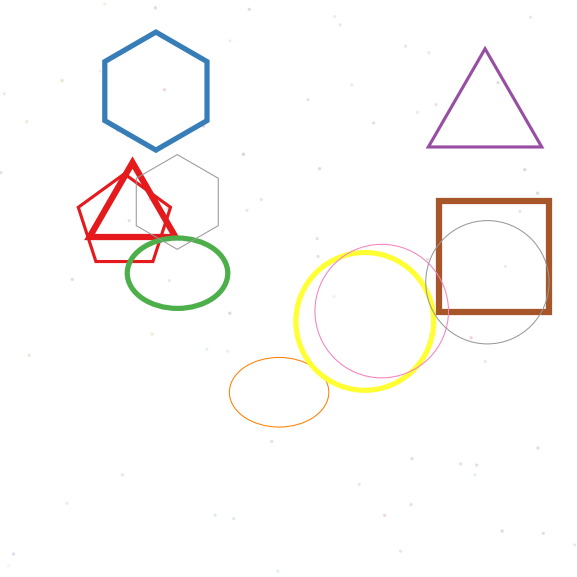[{"shape": "pentagon", "thickness": 1.5, "radius": 0.42, "center": [0.215, 0.614]}, {"shape": "triangle", "thickness": 3, "radius": 0.43, "center": [0.229, 0.632]}, {"shape": "hexagon", "thickness": 2.5, "radius": 0.51, "center": [0.27, 0.841]}, {"shape": "oval", "thickness": 2.5, "radius": 0.44, "center": [0.307, 0.526]}, {"shape": "triangle", "thickness": 1.5, "radius": 0.57, "center": [0.84, 0.801]}, {"shape": "oval", "thickness": 0.5, "radius": 0.43, "center": [0.483, 0.32]}, {"shape": "circle", "thickness": 2.5, "radius": 0.6, "center": [0.632, 0.443]}, {"shape": "square", "thickness": 3, "radius": 0.48, "center": [0.856, 0.555]}, {"shape": "circle", "thickness": 0.5, "radius": 0.58, "center": [0.661, 0.46]}, {"shape": "hexagon", "thickness": 0.5, "radius": 0.41, "center": [0.307, 0.649]}, {"shape": "circle", "thickness": 0.5, "radius": 0.53, "center": [0.844, 0.51]}]